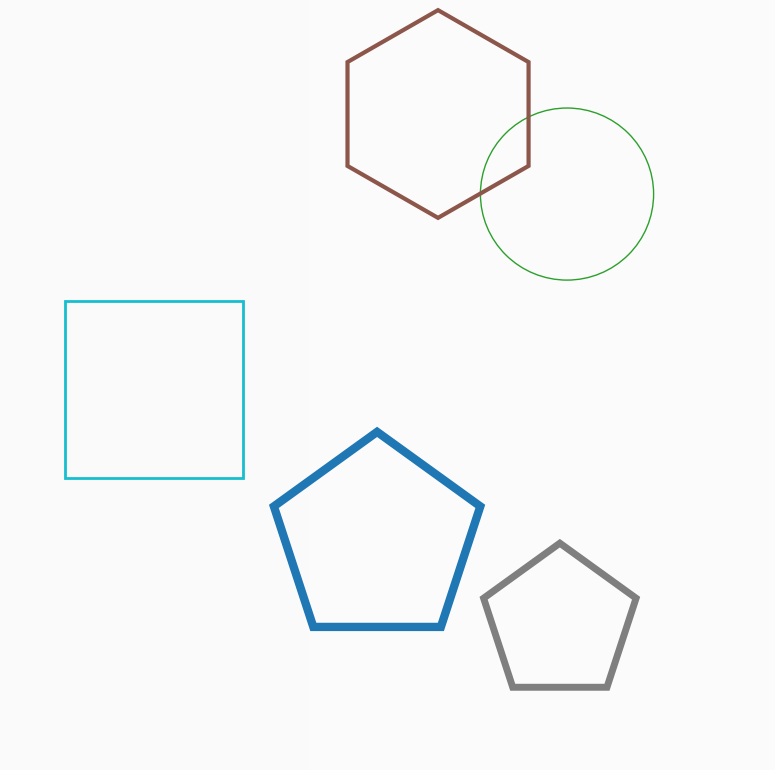[{"shape": "pentagon", "thickness": 3, "radius": 0.7, "center": [0.487, 0.299]}, {"shape": "circle", "thickness": 0.5, "radius": 0.56, "center": [0.732, 0.748]}, {"shape": "hexagon", "thickness": 1.5, "radius": 0.67, "center": [0.565, 0.852]}, {"shape": "pentagon", "thickness": 2.5, "radius": 0.52, "center": [0.722, 0.191]}, {"shape": "square", "thickness": 1, "radius": 0.58, "center": [0.199, 0.494]}]